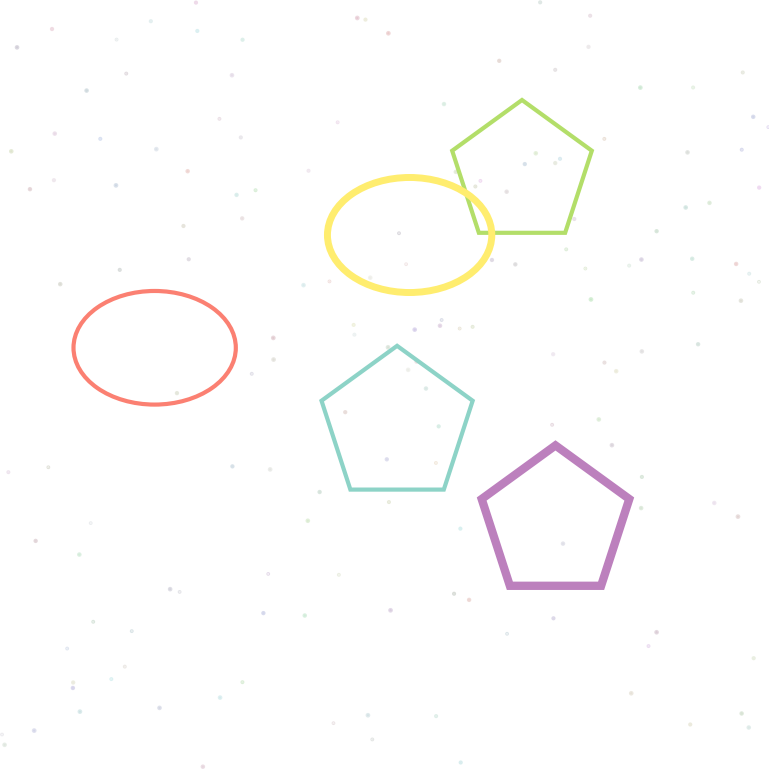[{"shape": "pentagon", "thickness": 1.5, "radius": 0.52, "center": [0.516, 0.448]}, {"shape": "oval", "thickness": 1.5, "radius": 0.53, "center": [0.201, 0.548]}, {"shape": "pentagon", "thickness": 1.5, "radius": 0.48, "center": [0.678, 0.775]}, {"shape": "pentagon", "thickness": 3, "radius": 0.5, "center": [0.721, 0.321]}, {"shape": "oval", "thickness": 2.5, "radius": 0.53, "center": [0.532, 0.695]}]